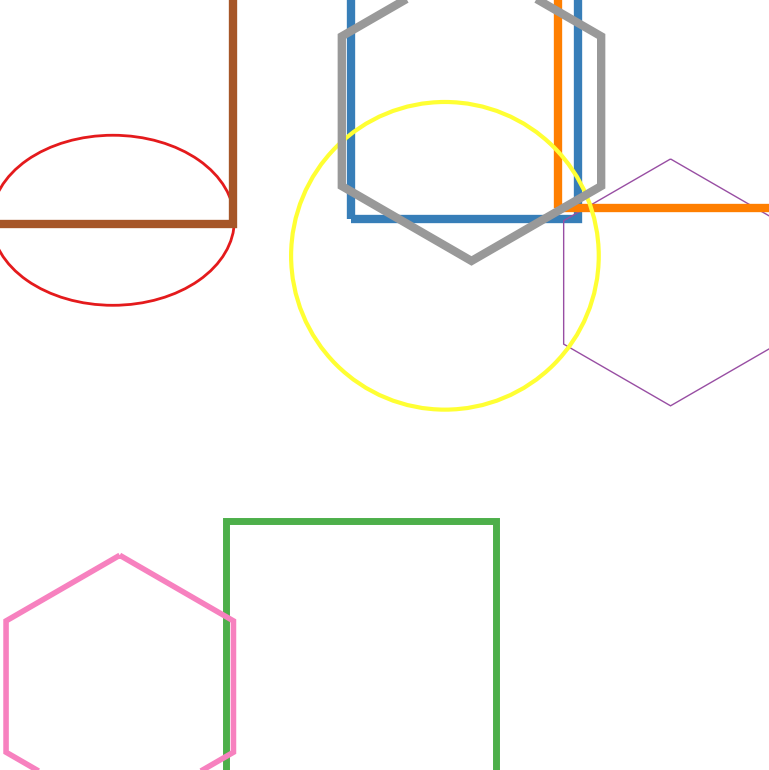[{"shape": "oval", "thickness": 1, "radius": 0.79, "center": [0.147, 0.714]}, {"shape": "square", "thickness": 3, "radius": 0.74, "center": [0.603, 0.864]}, {"shape": "square", "thickness": 2.5, "radius": 0.88, "center": [0.469, 0.147]}, {"shape": "hexagon", "thickness": 0.5, "radius": 0.8, "center": [0.871, 0.633]}, {"shape": "square", "thickness": 3, "radius": 0.85, "center": [0.894, 0.899]}, {"shape": "circle", "thickness": 1.5, "radius": 1.0, "center": [0.578, 0.668]}, {"shape": "square", "thickness": 3, "radius": 0.78, "center": [0.147, 0.865]}, {"shape": "hexagon", "thickness": 2, "radius": 0.85, "center": [0.156, 0.108]}, {"shape": "hexagon", "thickness": 3, "radius": 0.97, "center": [0.612, 0.856]}]